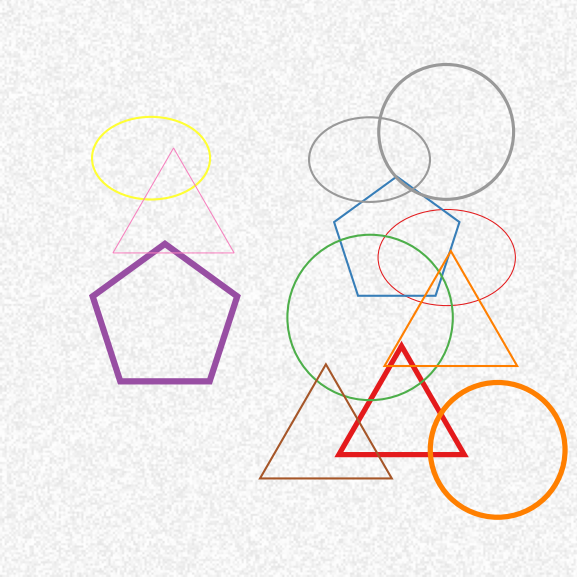[{"shape": "triangle", "thickness": 2.5, "radius": 0.63, "center": [0.695, 0.275]}, {"shape": "oval", "thickness": 0.5, "radius": 0.59, "center": [0.774, 0.553]}, {"shape": "pentagon", "thickness": 1, "radius": 0.57, "center": [0.687, 0.579]}, {"shape": "circle", "thickness": 1, "radius": 0.72, "center": [0.641, 0.449]}, {"shape": "pentagon", "thickness": 3, "radius": 0.66, "center": [0.286, 0.445]}, {"shape": "triangle", "thickness": 1, "radius": 0.66, "center": [0.781, 0.432]}, {"shape": "circle", "thickness": 2.5, "radius": 0.58, "center": [0.862, 0.22]}, {"shape": "oval", "thickness": 1, "radius": 0.51, "center": [0.262, 0.725]}, {"shape": "triangle", "thickness": 1, "radius": 0.66, "center": [0.564, 0.237]}, {"shape": "triangle", "thickness": 0.5, "radius": 0.61, "center": [0.301, 0.622]}, {"shape": "circle", "thickness": 1.5, "radius": 0.58, "center": [0.773, 0.771]}, {"shape": "oval", "thickness": 1, "radius": 0.52, "center": [0.64, 0.723]}]